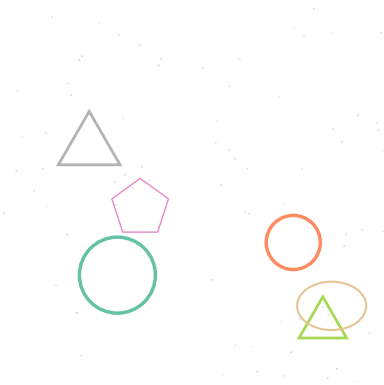[{"shape": "circle", "thickness": 2.5, "radius": 0.49, "center": [0.305, 0.285]}, {"shape": "circle", "thickness": 2.5, "radius": 0.35, "center": [0.762, 0.37]}, {"shape": "pentagon", "thickness": 1, "radius": 0.39, "center": [0.364, 0.46]}, {"shape": "triangle", "thickness": 2, "radius": 0.36, "center": [0.838, 0.158]}, {"shape": "oval", "thickness": 1.5, "radius": 0.45, "center": [0.861, 0.206]}, {"shape": "triangle", "thickness": 2, "radius": 0.46, "center": [0.232, 0.618]}]